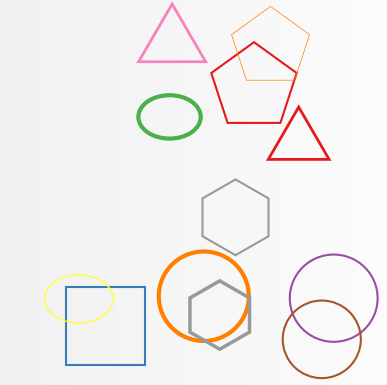[{"shape": "triangle", "thickness": 2, "radius": 0.45, "center": [0.771, 0.631]}, {"shape": "pentagon", "thickness": 1.5, "radius": 0.58, "center": [0.655, 0.775]}, {"shape": "square", "thickness": 1.5, "radius": 0.51, "center": [0.273, 0.153]}, {"shape": "oval", "thickness": 3, "radius": 0.4, "center": [0.438, 0.696]}, {"shape": "circle", "thickness": 1.5, "radius": 0.57, "center": [0.861, 0.225]}, {"shape": "circle", "thickness": 3, "radius": 0.58, "center": [0.526, 0.231]}, {"shape": "pentagon", "thickness": 0.5, "radius": 0.53, "center": [0.698, 0.877]}, {"shape": "oval", "thickness": 1, "radius": 0.44, "center": [0.203, 0.223]}, {"shape": "circle", "thickness": 1.5, "radius": 0.5, "center": [0.83, 0.119]}, {"shape": "triangle", "thickness": 2, "radius": 0.5, "center": [0.444, 0.89]}, {"shape": "hexagon", "thickness": 1.5, "radius": 0.49, "center": [0.608, 0.436]}, {"shape": "hexagon", "thickness": 2.5, "radius": 0.44, "center": [0.567, 0.182]}]